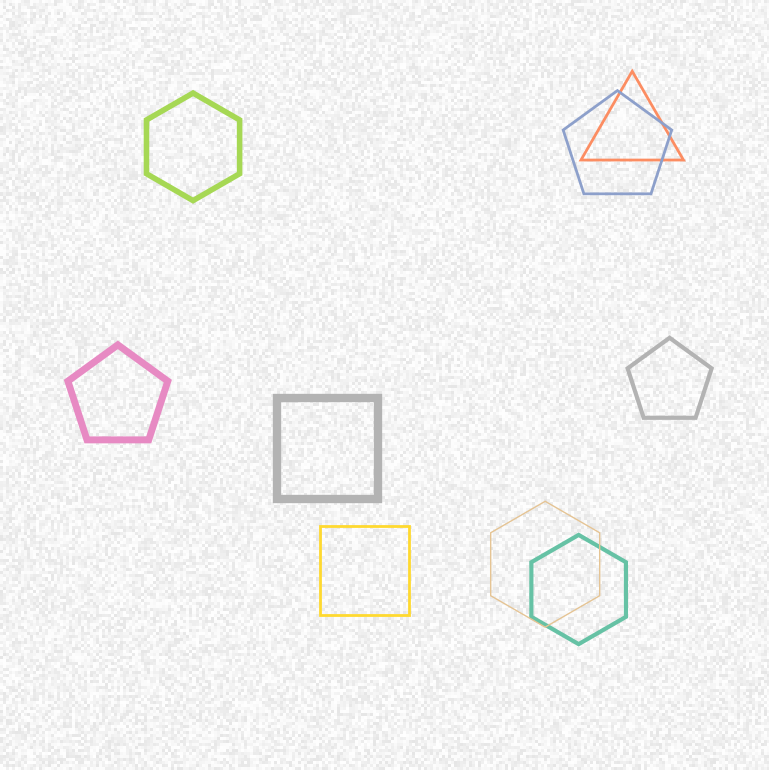[{"shape": "hexagon", "thickness": 1.5, "radius": 0.35, "center": [0.751, 0.234]}, {"shape": "triangle", "thickness": 1, "radius": 0.38, "center": [0.821, 0.831]}, {"shape": "pentagon", "thickness": 1, "radius": 0.37, "center": [0.802, 0.808]}, {"shape": "pentagon", "thickness": 2.5, "radius": 0.34, "center": [0.153, 0.484]}, {"shape": "hexagon", "thickness": 2, "radius": 0.35, "center": [0.251, 0.809]}, {"shape": "square", "thickness": 1, "radius": 0.29, "center": [0.474, 0.259]}, {"shape": "hexagon", "thickness": 0.5, "radius": 0.41, "center": [0.708, 0.267]}, {"shape": "square", "thickness": 3, "radius": 0.33, "center": [0.425, 0.418]}, {"shape": "pentagon", "thickness": 1.5, "radius": 0.29, "center": [0.87, 0.504]}]